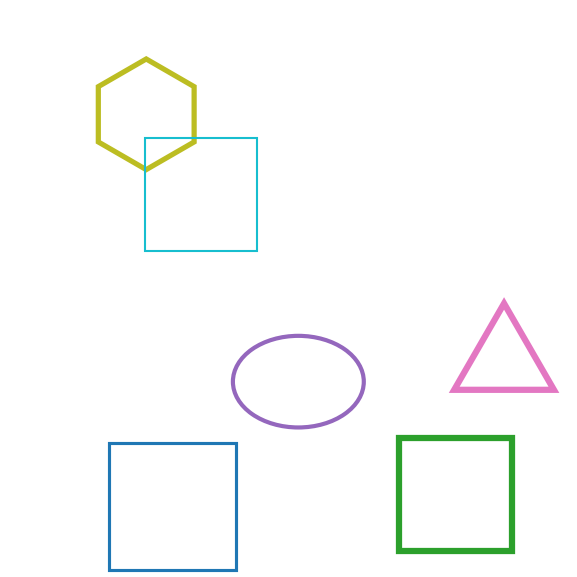[{"shape": "square", "thickness": 1.5, "radius": 0.55, "center": [0.299, 0.123]}, {"shape": "square", "thickness": 3, "radius": 0.49, "center": [0.789, 0.142]}, {"shape": "oval", "thickness": 2, "radius": 0.57, "center": [0.517, 0.338]}, {"shape": "triangle", "thickness": 3, "radius": 0.5, "center": [0.873, 0.374]}, {"shape": "hexagon", "thickness": 2.5, "radius": 0.48, "center": [0.253, 0.801]}, {"shape": "square", "thickness": 1, "radius": 0.49, "center": [0.348, 0.662]}]